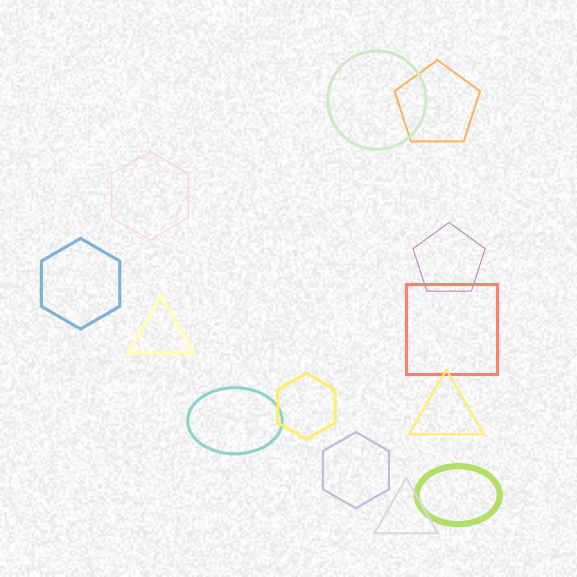[{"shape": "oval", "thickness": 1.5, "radius": 0.41, "center": [0.407, 0.27]}, {"shape": "triangle", "thickness": 1.5, "radius": 0.33, "center": [0.279, 0.421]}, {"shape": "hexagon", "thickness": 1, "radius": 0.33, "center": [0.616, 0.185]}, {"shape": "square", "thickness": 1.5, "radius": 0.39, "center": [0.782, 0.429]}, {"shape": "hexagon", "thickness": 1.5, "radius": 0.39, "center": [0.139, 0.508]}, {"shape": "pentagon", "thickness": 1, "radius": 0.39, "center": [0.757, 0.817]}, {"shape": "oval", "thickness": 3, "radius": 0.36, "center": [0.793, 0.142]}, {"shape": "hexagon", "thickness": 0.5, "radius": 0.38, "center": [0.26, 0.66]}, {"shape": "triangle", "thickness": 1, "radius": 0.32, "center": [0.703, 0.108]}, {"shape": "pentagon", "thickness": 0.5, "radius": 0.33, "center": [0.778, 0.548]}, {"shape": "circle", "thickness": 1.5, "radius": 0.43, "center": [0.653, 0.826]}, {"shape": "triangle", "thickness": 1, "radius": 0.37, "center": [0.773, 0.285]}, {"shape": "hexagon", "thickness": 1.5, "radius": 0.29, "center": [0.531, 0.296]}]